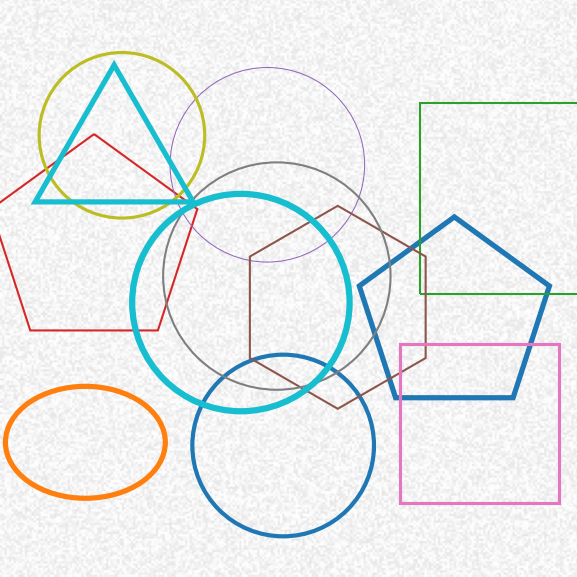[{"shape": "pentagon", "thickness": 2.5, "radius": 0.87, "center": [0.787, 0.45]}, {"shape": "circle", "thickness": 2, "radius": 0.79, "center": [0.49, 0.228]}, {"shape": "oval", "thickness": 2.5, "radius": 0.69, "center": [0.148, 0.233]}, {"shape": "square", "thickness": 1, "radius": 0.83, "center": [0.892, 0.655]}, {"shape": "pentagon", "thickness": 1, "radius": 0.94, "center": [0.163, 0.579]}, {"shape": "circle", "thickness": 0.5, "radius": 0.84, "center": [0.463, 0.714]}, {"shape": "hexagon", "thickness": 1, "radius": 0.88, "center": [0.585, 0.467]}, {"shape": "square", "thickness": 1.5, "radius": 0.69, "center": [0.83, 0.266]}, {"shape": "circle", "thickness": 1, "radius": 0.98, "center": [0.479, 0.521]}, {"shape": "circle", "thickness": 1.5, "radius": 0.72, "center": [0.211, 0.765]}, {"shape": "triangle", "thickness": 2.5, "radius": 0.79, "center": [0.198, 0.728]}, {"shape": "circle", "thickness": 3, "radius": 0.94, "center": [0.417, 0.475]}]